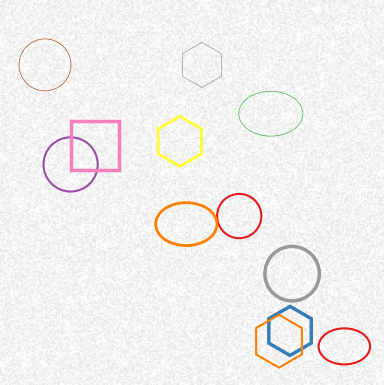[{"shape": "oval", "thickness": 1.5, "radius": 0.33, "center": [0.894, 0.1]}, {"shape": "circle", "thickness": 1.5, "radius": 0.29, "center": [0.621, 0.439]}, {"shape": "hexagon", "thickness": 2.5, "radius": 0.32, "center": [0.753, 0.141]}, {"shape": "oval", "thickness": 0.5, "radius": 0.42, "center": [0.703, 0.705]}, {"shape": "circle", "thickness": 1.5, "radius": 0.35, "center": [0.183, 0.573]}, {"shape": "hexagon", "thickness": 1.5, "radius": 0.34, "center": [0.725, 0.114]}, {"shape": "oval", "thickness": 2, "radius": 0.4, "center": [0.484, 0.418]}, {"shape": "hexagon", "thickness": 2, "radius": 0.32, "center": [0.467, 0.633]}, {"shape": "circle", "thickness": 0.5, "radius": 0.34, "center": [0.117, 0.831]}, {"shape": "square", "thickness": 2.5, "radius": 0.32, "center": [0.247, 0.621]}, {"shape": "hexagon", "thickness": 0.5, "radius": 0.29, "center": [0.524, 0.831]}, {"shape": "circle", "thickness": 2.5, "radius": 0.35, "center": [0.759, 0.289]}]